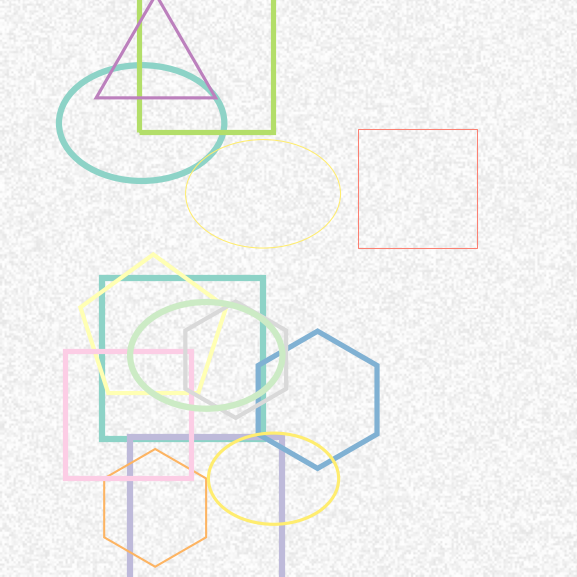[{"shape": "square", "thickness": 3, "radius": 0.7, "center": [0.316, 0.379]}, {"shape": "oval", "thickness": 3, "radius": 0.72, "center": [0.245, 0.786]}, {"shape": "pentagon", "thickness": 2, "radius": 0.66, "center": [0.265, 0.426]}, {"shape": "square", "thickness": 3, "radius": 0.66, "center": [0.356, 0.111]}, {"shape": "square", "thickness": 0.5, "radius": 0.52, "center": [0.723, 0.673]}, {"shape": "hexagon", "thickness": 2.5, "radius": 0.59, "center": [0.55, 0.307]}, {"shape": "hexagon", "thickness": 1, "radius": 0.51, "center": [0.269, 0.12]}, {"shape": "square", "thickness": 2.5, "radius": 0.58, "center": [0.357, 0.887]}, {"shape": "square", "thickness": 2.5, "radius": 0.55, "center": [0.222, 0.281]}, {"shape": "hexagon", "thickness": 2, "radius": 0.5, "center": [0.408, 0.376]}, {"shape": "triangle", "thickness": 1.5, "radius": 0.6, "center": [0.27, 0.889]}, {"shape": "oval", "thickness": 3, "radius": 0.66, "center": [0.357, 0.384]}, {"shape": "oval", "thickness": 1.5, "radius": 0.56, "center": [0.474, 0.17]}, {"shape": "oval", "thickness": 0.5, "radius": 0.67, "center": [0.456, 0.664]}]